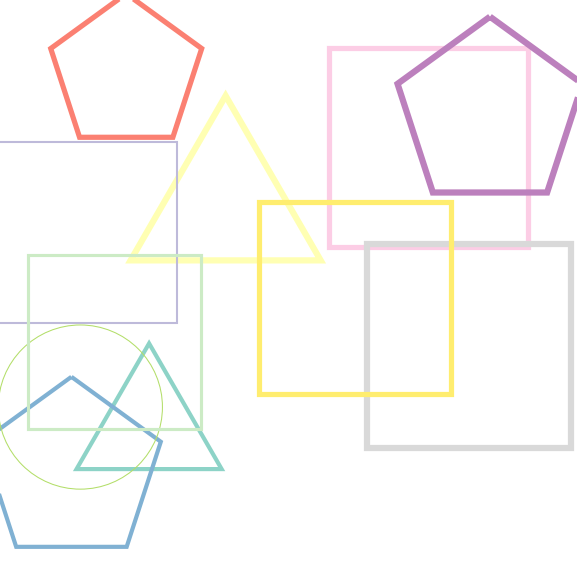[{"shape": "triangle", "thickness": 2, "radius": 0.73, "center": [0.258, 0.259]}, {"shape": "triangle", "thickness": 3, "radius": 0.95, "center": [0.391, 0.643]}, {"shape": "square", "thickness": 1, "radius": 0.78, "center": [0.149, 0.596]}, {"shape": "pentagon", "thickness": 2.5, "radius": 0.69, "center": [0.219, 0.873]}, {"shape": "pentagon", "thickness": 2, "radius": 0.81, "center": [0.124, 0.184]}, {"shape": "circle", "thickness": 0.5, "radius": 0.71, "center": [0.139, 0.294]}, {"shape": "square", "thickness": 2.5, "radius": 0.86, "center": [0.742, 0.743]}, {"shape": "square", "thickness": 3, "radius": 0.88, "center": [0.812, 0.4]}, {"shape": "pentagon", "thickness": 3, "radius": 0.84, "center": [0.848, 0.802]}, {"shape": "square", "thickness": 1.5, "radius": 0.75, "center": [0.198, 0.407]}, {"shape": "square", "thickness": 2.5, "radius": 0.83, "center": [0.615, 0.483]}]